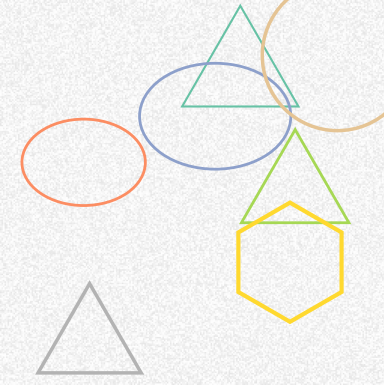[{"shape": "triangle", "thickness": 1.5, "radius": 0.87, "center": [0.624, 0.811]}, {"shape": "oval", "thickness": 2, "radius": 0.8, "center": [0.217, 0.578]}, {"shape": "oval", "thickness": 2, "radius": 0.98, "center": [0.559, 0.698]}, {"shape": "triangle", "thickness": 2, "radius": 0.81, "center": [0.767, 0.502]}, {"shape": "hexagon", "thickness": 3, "radius": 0.77, "center": [0.753, 0.319]}, {"shape": "circle", "thickness": 2.5, "radius": 0.98, "center": [0.877, 0.856]}, {"shape": "triangle", "thickness": 2.5, "radius": 0.77, "center": [0.233, 0.109]}]